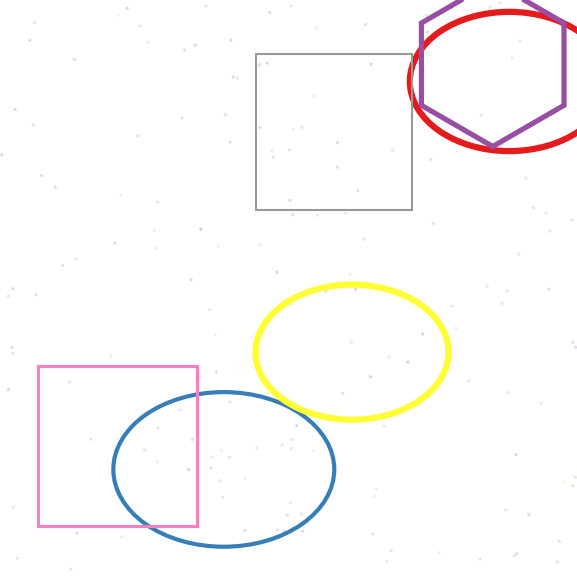[{"shape": "oval", "thickness": 3, "radius": 0.86, "center": [0.882, 0.858]}, {"shape": "oval", "thickness": 2, "radius": 0.96, "center": [0.388, 0.186]}, {"shape": "hexagon", "thickness": 2.5, "radius": 0.71, "center": [0.853, 0.888]}, {"shape": "oval", "thickness": 3, "radius": 0.84, "center": [0.61, 0.389]}, {"shape": "square", "thickness": 1.5, "radius": 0.69, "center": [0.204, 0.227]}, {"shape": "square", "thickness": 1, "radius": 0.68, "center": [0.578, 0.771]}]